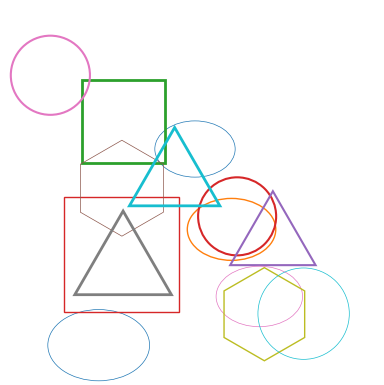[{"shape": "oval", "thickness": 0.5, "radius": 0.52, "center": [0.506, 0.613]}, {"shape": "oval", "thickness": 0.5, "radius": 0.66, "center": [0.256, 0.103]}, {"shape": "oval", "thickness": 1, "radius": 0.57, "center": [0.601, 0.404]}, {"shape": "square", "thickness": 2, "radius": 0.54, "center": [0.321, 0.685]}, {"shape": "square", "thickness": 1, "radius": 0.75, "center": [0.315, 0.339]}, {"shape": "circle", "thickness": 1.5, "radius": 0.51, "center": [0.616, 0.438]}, {"shape": "triangle", "thickness": 1.5, "radius": 0.64, "center": [0.709, 0.375]}, {"shape": "hexagon", "thickness": 0.5, "radius": 0.62, "center": [0.317, 0.511]}, {"shape": "oval", "thickness": 0.5, "radius": 0.56, "center": [0.674, 0.23]}, {"shape": "circle", "thickness": 1.5, "radius": 0.51, "center": [0.131, 0.805]}, {"shape": "triangle", "thickness": 2, "radius": 0.72, "center": [0.32, 0.307]}, {"shape": "hexagon", "thickness": 1, "radius": 0.6, "center": [0.687, 0.184]}, {"shape": "triangle", "thickness": 2, "radius": 0.68, "center": [0.454, 0.533]}, {"shape": "circle", "thickness": 0.5, "radius": 0.59, "center": [0.789, 0.185]}]